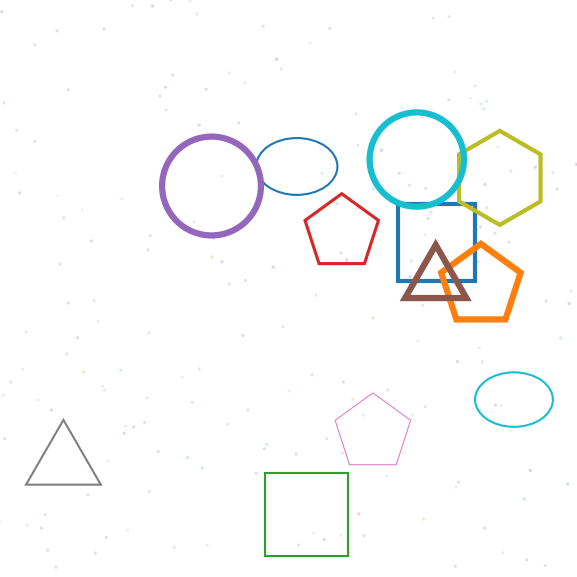[{"shape": "oval", "thickness": 1, "radius": 0.35, "center": [0.514, 0.711]}, {"shape": "square", "thickness": 2, "radius": 0.33, "center": [0.756, 0.579]}, {"shape": "pentagon", "thickness": 3, "radius": 0.36, "center": [0.833, 0.505]}, {"shape": "square", "thickness": 1, "radius": 0.36, "center": [0.53, 0.109]}, {"shape": "pentagon", "thickness": 1.5, "radius": 0.33, "center": [0.592, 0.597]}, {"shape": "circle", "thickness": 3, "radius": 0.43, "center": [0.366, 0.677]}, {"shape": "triangle", "thickness": 3, "radius": 0.31, "center": [0.754, 0.514]}, {"shape": "pentagon", "thickness": 0.5, "radius": 0.34, "center": [0.646, 0.25]}, {"shape": "triangle", "thickness": 1, "radius": 0.37, "center": [0.11, 0.197]}, {"shape": "hexagon", "thickness": 2, "radius": 0.41, "center": [0.865, 0.691]}, {"shape": "circle", "thickness": 3, "radius": 0.41, "center": [0.722, 0.723]}, {"shape": "oval", "thickness": 1, "radius": 0.34, "center": [0.89, 0.307]}]